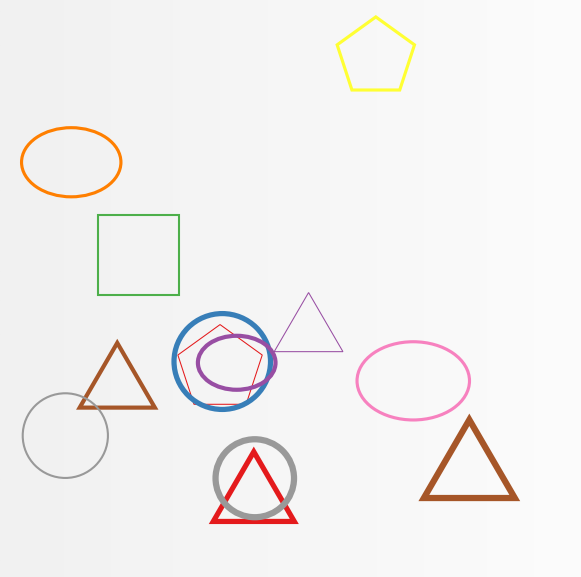[{"shape": "pentagon", "thickness": 0.5, "radius": 0.38, "center": [0.379, 0.361]}, {"shape": "triangle", "thickness": 2.5, "radius": 0.4, "center": [0.437, 0.136]}, {"shape": "circle", "thickness": 2.5, "radius": 0.42, "center": [0.382, 0.373]}, {"shape": "square", "thickness": 1, "radius": 0.35, "center": [0.238, 0.557]}, {"shape": "oval", "thickness": 2, "radius": 0.33, "center": [0.407, 0.371]}, {"shape": "triangle", "thickness": 0.5, "radius": 0.34, "center": [0.531, 0.424]}, {"shape": "oval", "thickness": 1.5, "radius": 0.43, "center": [0.123, 0.718]}, {"shape": "pentagon", "thickness": 1.5, "radius": 0.35, "center": [0.647, 0.9]}, {"shape": "triangle", "thickness": 3, "radius": 0.45, "center": [0.807, 0.182]}, {"shape": "triangle", "thickness": 2, "radius": 0.37, "center": [0.202, 0.331]}, {"shape": "oval", "thickness": 1.5, "radius": 0.48, "center": [0.711, 0.34]}, {"shape": "circle", "thickness": 3, "radius": 0.34, "center": [0.438, 0.171]}, {"shape": "circle", "thickness": 1, "radius": 0.37, "center": [0.112, 0.245]}]